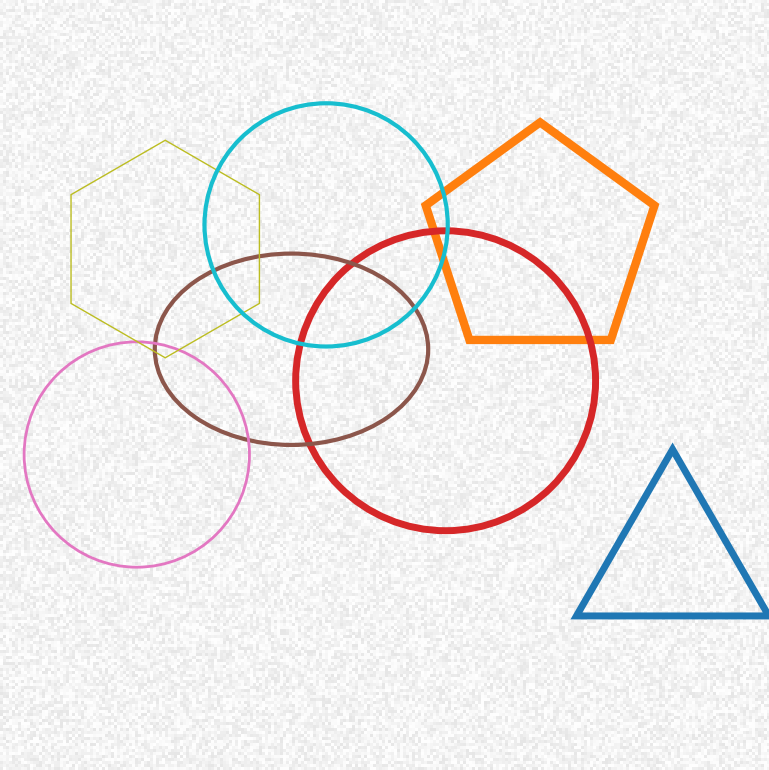[{"shape": "triangle", "thickness": 2.5, "radius": 0.72, "center": [0.874, 0.272]}, {"shape": "pentagon", "thickness": 3, "radius": 0.78, "center": [0.701, 0.685]}, {"shape": "circle", "thickness": 2.5, "radius": 0.97, "center": [0.579, 0.506]}, {"shape": "oval", "thickness": 1.5, "radius": 0.89, "center": [0.379, 0.546]}, {"shape": "circle", "thickness": 1, "radius": 0.73, "center": [0.178, 0.41]}, {"shape": "hexagon", "thickness": 0.5, "radius": 0.71, "center": [0.215, 0.677]}, {"shape": "circle", "thickness": 1.5, "radius": 0.79, "center": [0.424, 0.708]}]